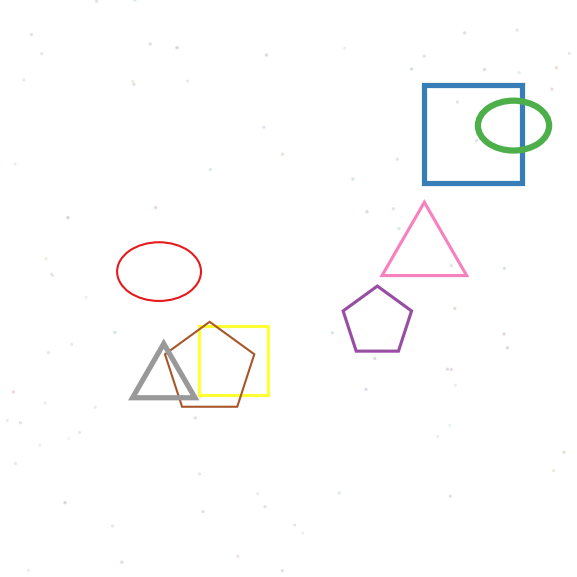[{"shape": "oval", "thickness": 1, "radius": 0.36, "center": [0.275, 0.529]}, {"shape": "square", "thickness": 2.5, "radius": 0.42, "center": [0.819, 0.767]}, {"shape": "oval", "thickness": 3, "radius": 0.31, "center": [0.889, 0.782]}, {"shape": "pentagon", "thickness": 1.5, "radius": 0.31, "center": [0.653, 0.441]}, {"shape": "square", "thickness": 1.5, "radius": 0.3, "center": [0.404, 0.375]}, {"shape": "pentagon", "thickness": 1, "radius": 0.41, "center": [0.363, 0.361]}, {"shape": "triangle", "thickness": 1.5, "radius": 0.42, "center": [0.735, 0.564]}, {"shape": "triangle", "thickness": 2.5, "radius": 0.31, "center": [0.284, 0.342]}]